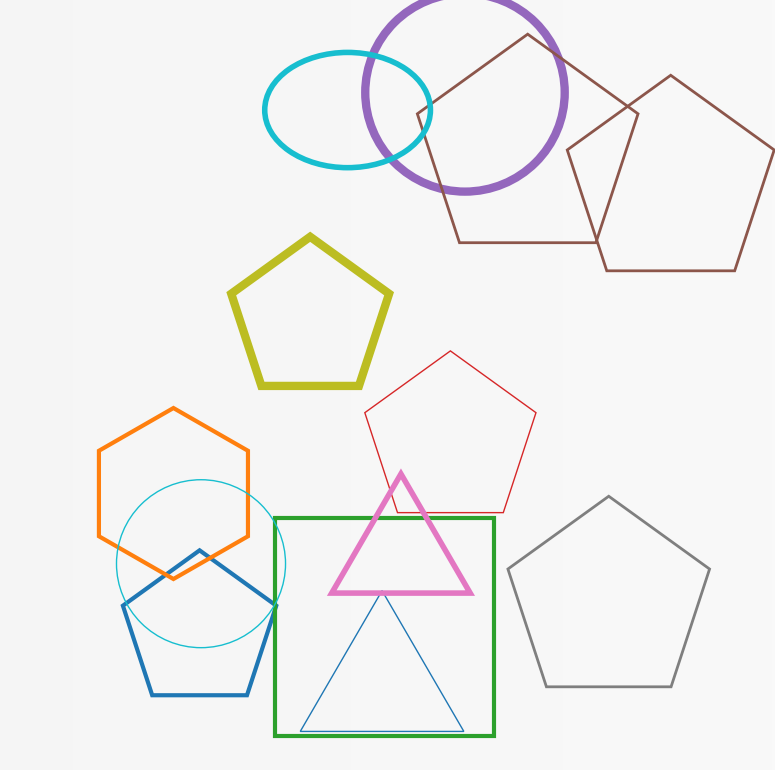[{"shape": "pentagon", "thickness": 1.5, "radius": 0.52, "center": [0.258, 0.181]}, {"shape": "triangle", "thickness": 0.5, "radius": 0.61, "center": [0.493, 0.111]}, {"shape": "hexagon", "thickness": 1.5, "radius": 0.56, "center": [0.224, 0.359]}, {"shape": "square", "thickness": 1.5, "radius": 0.71, "center": [0.496, 0.186]}, {"shape": "pentagon", "thickness": 0.5, "radius": 0.58, "center": [0.581, 0.428]}, {"shape": "circle", "thickness": 3, "radius": 0.64, "center": [0.6, 0.88]}, {"shape": "pentagon", "thickness": 1, "radius": 0.7, "center": [0.865, 0.762]}, {"shape": "pentagon", "thickness": 1, "radius": 0.75, "center": [0.681, 0.806]}, {"shape": "triangle", "thickness": 2, "radius": 0.52, "center": [0.517, 0.281]}, {"shape": "pentagon", "thickness": 1, "radius": 0.68, "center": [0.785, 0.219]}, {"shape": "pentagon", "thickness": 3, "radius": 0.54, "center": [0.4, 0.585]}, {"shape": "oval", "thickness": 2, "radius": 0.53, "center": [0.448, 0.857]}, {"shape": "circle", "thickness": 0.5, "radius": 0.55, "center": [0.259, 0.268]}]